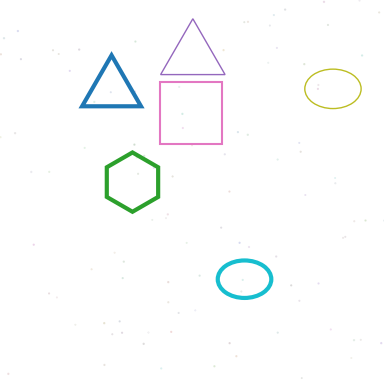[{"shape": "triangle", "thickness": 3, "radius": 0.44, "center": [0.29, 0.768]}, {"shape": "hexagon", "thickness": 3, "radius": 0.39, "center": [0.344, 0.527]}, {"shape": "triangle", "thickness": 1, "radius": 0.48, "center": [0.501, 0.855]}, {"shape": "square", "thickness": 1.5, "radius": 0.4, "center": [0.496, 0.706]}, {"shape": "oval", "thickness": 1, "radius": 0.37, "center": [0.865, 0.769]}, {"shape": "oval", "thickness": 3, "radius": 0.35, "center": [0.635, 0.275]}]